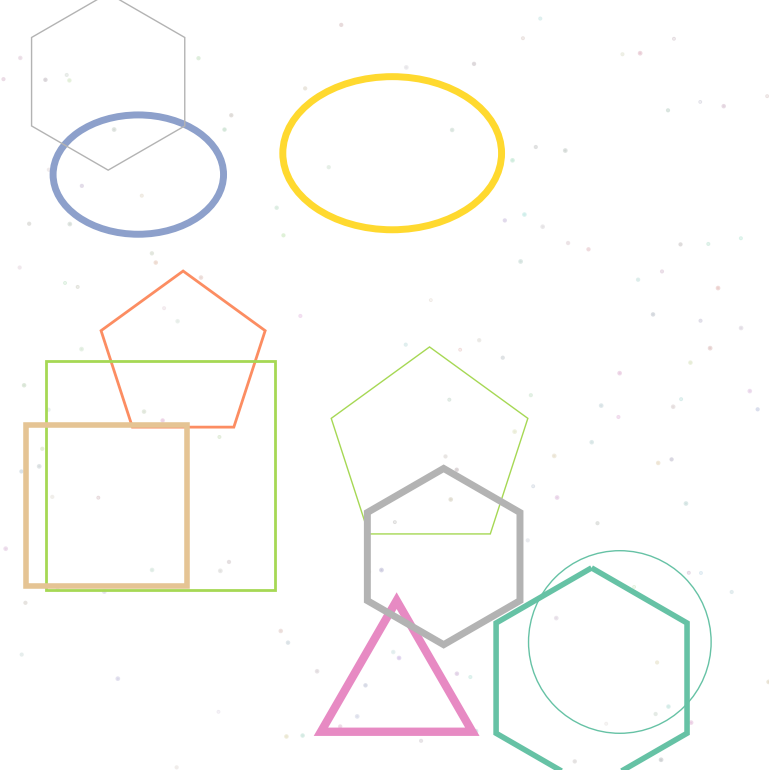[{"shape": "hexagon", "thickness": 2, "radius": 0.72, "center": [0.768, 0.119]}, {"shape": "circle", "thickness": 0.5, "radius": 0.59, "center": [0.805, 0.166]}, {"shape": "pentagon", "thickness": 1, "radius": 0.56, "center": [0.238, 0.536]}, {"shape": "oval", "thickness": 2.5, "radius": 0.55, "center": [0.18, 0.773]}, {"shape": "triangle", "thickness": 3, "radius": 0.57, "center": [0.515, 0.106]}, {"shape": "square", "thickness": 1, "radius": 0.74, "center": [0.208, 0.382]}, {"shape": "pentagon", "thickness": 0.5, "radius": 0.67, "center": [0.558, 0.415]}, {"shape": "oval", "thickness": 2.5, "radius": 0.71, "center": [0.509, 0.801]}, {"shape": "square", "thickness": 2, "radius": 0.52, "center": [0.139, 0.344]}, {"shape": "hexagon", "thickness": 2.5, "radius": 0.57, "center": [0.576, 0.277]}, {"shape": "hexagon", "thickness": 0.5, "radius": 0.57, "center": [0.14, 0.894]}]